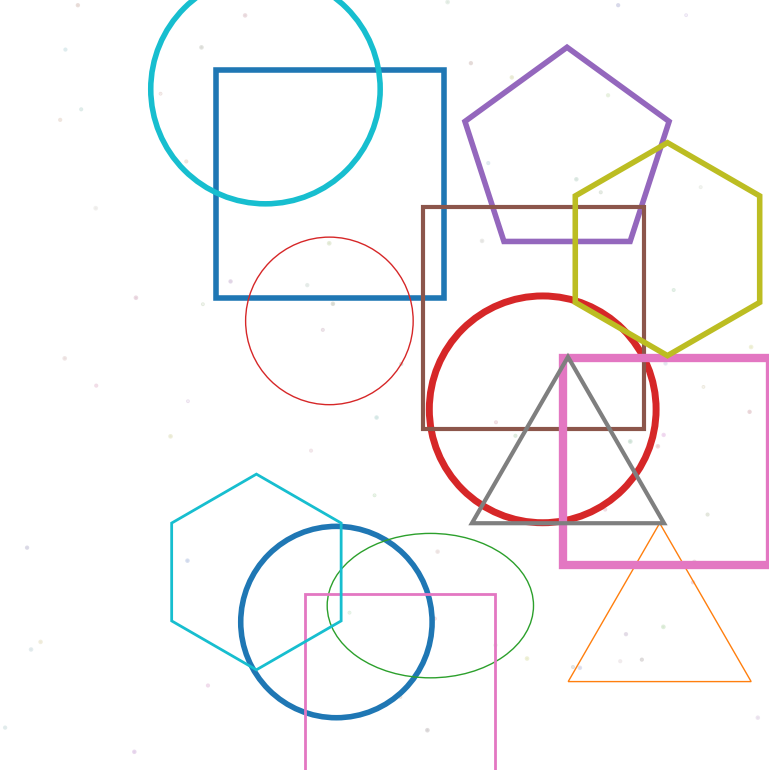[{"shape": "circle", "thickness": 2, "radius": 0.62, "center": [0.437, 0.192]}, {"shape": "square", "thickness": 2, "radius": 0.74, "center": [0.429, 0.761]}, {"shape": "triangle", "thickness": 0.5, "radius": 0.69, "center": [0.857, 0.183]}, {"shape": "oval", "thickness": 0.5, "radius": 0.67, "center": [0.559, 0.213]}, {"shape": "circle", "thickness": 2.5, "radius": 0.74, "center": [0.705, 0.468]}, {"shape": "circle", "thickness": 0.5, "radius": 0.54, "center": [0.428, 0.583]}, {"shape": "pentagon", "thickness": 2, "radius": 0.7, "center": [0.736, 0.799]}, {"shape": "square", "thickness": 1.5, "radius": 0.72, "center": [0.693, 0.587]}, {"shape": "square", "thickness": 3, "radius": 0.67, "center": [0.865, 0.401]}, {"shape": "square", "thickness": 1, "radius": 0.62, "center": [0.52, 0.105]}, {"shape": "triangle", "thickness": 1.5, "radius": 0.72, "center": [0.738, 0.393]}, {"shape": "hexagon", "thickness": 2, "radius": 0.69, "center": [0.867, 0.676]}, {"shape": "hexagon", "thickness": 1, "radius": 0.64, "center": [0.333, 0.257]}, {"shape": "circle", "thickness": 2, "radius": 0.74, "center": [0.345, 0.884]}]